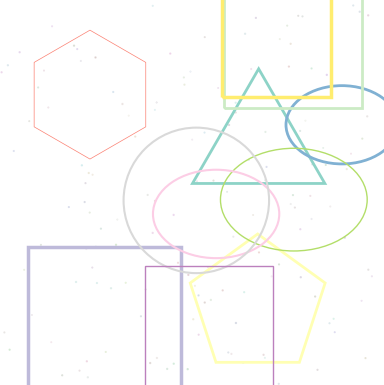[{"shape": "triangle", "thickness": 2, "radius": 0.99, "center": [0.672, 0.623]}, {"shape": "pentagon", "thickness": 2, "radius": 0.92, "center": [0.669, 0.208]}, {"shape": "square", "thickness": 2.5, "radius": 0.99, "center": [0.271, 0.158]}, {"shape": "hexagon", "thickness": 0.5, "radius": 0.84, "center": [0.234, 0.754]}, {"shape": "oval", "thickness": 2, "radius": 0.73, "center": [0.888, 0.676]}, {"shape": "oval", "thickness": 1, "radius": 0.95, "center": [0.763, 0.481]}, {"shape": "oval", "thickness": 1.5, "radius": 0.82, "center": [0.561, 0.444]}, {"shape": "circle", "thickness": 1.5, "radius": 0.94, "center": [0.51, 0.48]}, {"shape": "square", "thickness": 1, "radius": 0.84, "center": [0.543, 0.141]}, {"shape": "square", "thickness": 2, "radius": 0.89, "center": [0.761, 0.897]}, {"shape": "square", "thickness": 2.5, "radius": 0.71, "center": [0.719, 0.89]}]